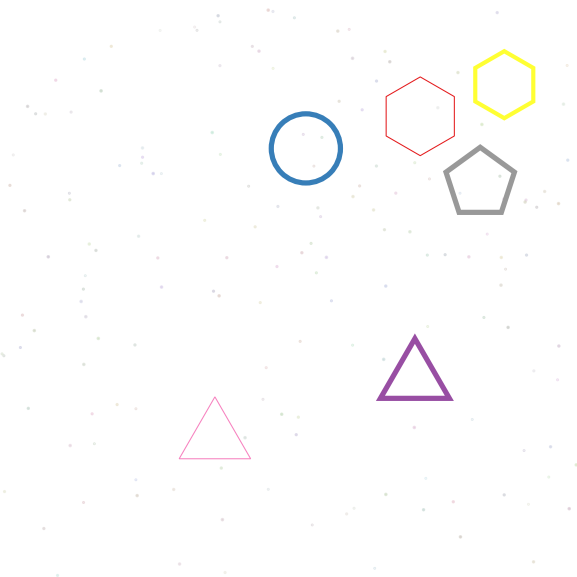[{"shape": "hexagon", "thickness": 0.5, "radius": 0.34, "center": [0.728, 0.798]}, {"shape": "circle", "thickness": 2.5, "radius": 0.3, "center": [0.53, 0.742]}, {"shape": "triangle", "thickness": 2.5, "radius": 0.34, "center": [0.718, 0.344]}, {"shape": "hexagon", "thickness": 2, "radius": 0.29, "center": [0.873, 0.852]}, {"shape": "triangle", "thickness": 0.5, "radius": 0.36, "center": [0.372, 0.24]}, {"shape": "pentagon", "thickness": 2.5, "radius": 0.31, "center": [0.832, 0.682]}]